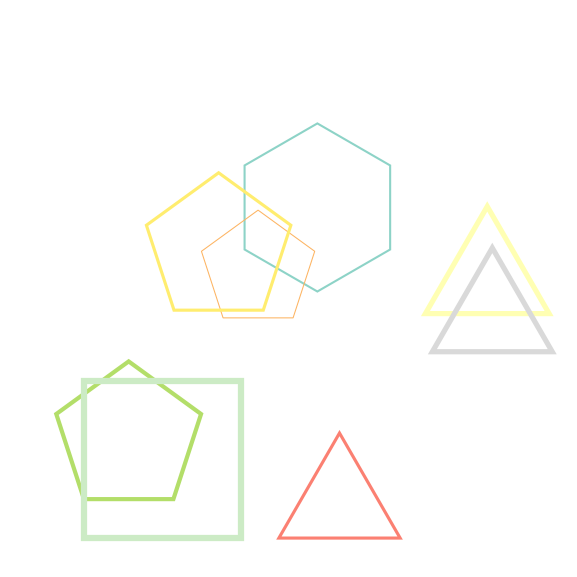[{"shape": "hexagon", "thickness": 1, "radius": 0.73, "center": [0.55, 0.64]}, {"shape": "triangle", "thickness": 2.5, "radius": 0.62, "center": [0.844, 0.518]}, {"shape": "triangle", "thickness": 1.5, "radius": 0.61, "center": [0.588, 0.128]}, {"shape": "pentagon", "thickness": 0.5, "radius": 0.52, "center": [0.447, 0.532]}, {"shape": "pentagon", "thickness": 2, "radius": 0.66, "center": [0.223, 0.241]}, {"shape": "triangle", "thickness": 2.5, "radius": 0.6, "center": [0.852, 0.45]}, {"shape": "square", "thickness": 3, "radius": 0.68, "center": [0.282, 0.204]}, {"shape": "pentagon", "thickness": 1.5, "radius": 0.66, "center": [0.379, 0.568]}]